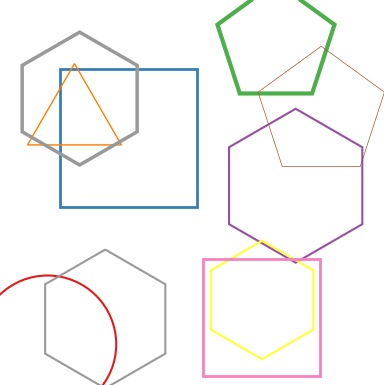[{"shape": "circle", "thickness": 1.5, "radius": 0.89, "center": [0.123, 0.106]}, {"shape": "square", "thickness": 2, "radius": 0.89, "center": [0.333, 0.642]}, {"shape": "pentagon", "thickness": 3, "radius": 0.8, "center": [0.717, 0.887]}, {"shape": "hexagon", "thickness": 1.5, "radius": 1.0, "center": [0.768, 0.518]}, {"shape": "triangle", "thickness": 1, "radius": 0.7, "center": [0.193, 0.694]}, {"shape": "hexagon", "thickness": 1.5, "radius": 0.77, "center": [0.681, 0.221]}, {"shape": "pentagon", "thickness": 0.5, "radius": 0.86, "center": [0.834, 0.707]}, {"shape": "square", "thickness": 2, "radius": 0.76, "center": [0.679, 0.175]}, {"shape": "hexagon", "thickness": 2.5, "radius": 0.86, "center": [0.207, 0.744]}, {"shape": "hexagon", "thickness": 1.5, "radius": 0.9, "center": [0.273, 0.172]}]